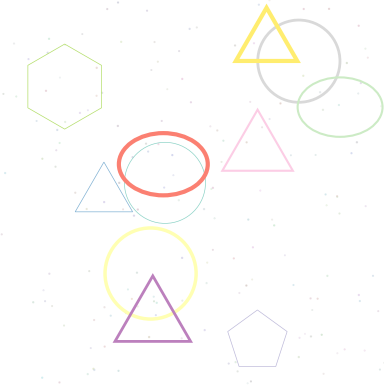[{"shape": "circle", "thickness": 0.5, "radius": 0.53, "center": [0.428, 0.525]}, {"shape": "circle", "thickness": 2.5, "radius": 0.59, "center": [0.391, 0.29]}, {"shape": "pentagon", "thickness": 0.5, "radius": 0.41, "center": [0.669, 0.114]}, {"shape": "oval", "thickness": 3, "radius": 0.58, "center": [0.424, 0.573]}, {"shape": "triangle", "thickness": 0.5, "radius": 0.43, "center": [0.27, 0.493]}, {"shape": "hexagon", "thickness": 0.5, "radius": 0.55, "center": [0.168, 0.775]}, {"shape": "triangle", "thickness": 1.5, "radius": 0.53, "center": [0.669, 0.609]}, {"shape": "circle", "thickness": 2, "radius": 0.53, "center": [0.776, 0.841]}, {"shape": "triangle", "thickness": 2, "radius": 0.57, "center": [0.397, 0.17]}, {"shape": "oval", "thickness": 1.5, "radius": 0.55, "center": [0.883, 0.722]}, {"shape": "triangle", "thickness": 3, "radius": 0.46, "center": [0.692, 0.888]}]